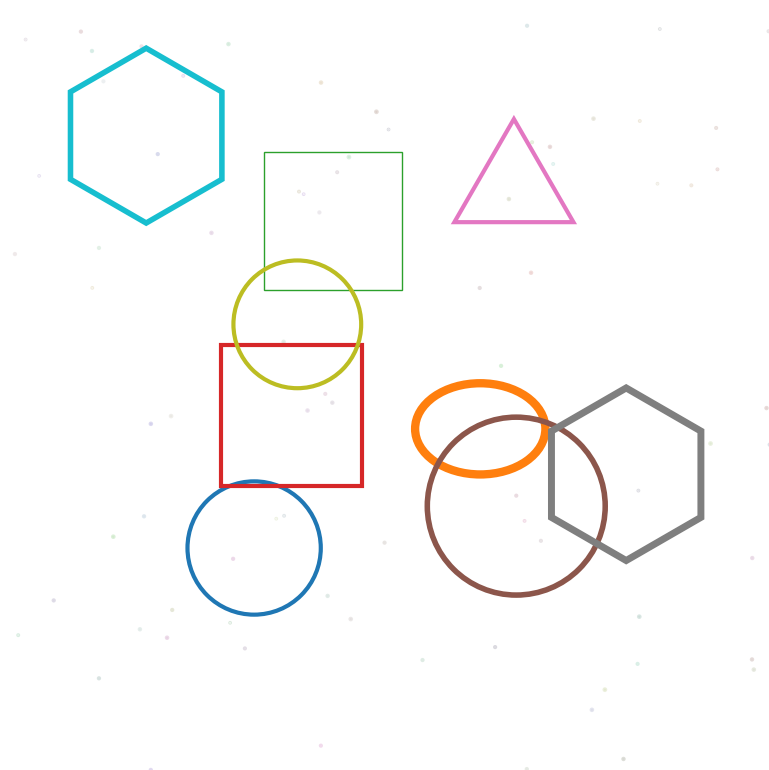[{"shape": "circle", "thickness": 1.5, "radius": 0.43, "center": [0.33, 0.288]}, {"shape": "oval", "thickness": 3, "radius": 0.42, "center": [0.624, 0.443]}, {"shape": "square", "thickness": 0.5, "radius": 0.45, "center": [0.432, 0.713]}, {"shape": "square", "thickness": 1.5, "radius": 0.46, "center": [0.378, 0.461]}, {"shape": "circle", "thickness": 2, "radius": 0.58, "center": [0.67, 0.343]}, {"shape": "triangle", "thickness": 1.5, "radius": 0.45, "center": [0.667, 0.756]}, {"shape": "hexagon", "thickness": 2.5, "radius": 0.56, "center": [0.813, 0.384]}, {"shape": "circle", "thickness": 1.5, "radius": 0.41, "center": [0.386, 0.579]}, {"shape": "hexagon", "thickness": 2, "radius": 0.57, "center": [0.19, 0.824]}]